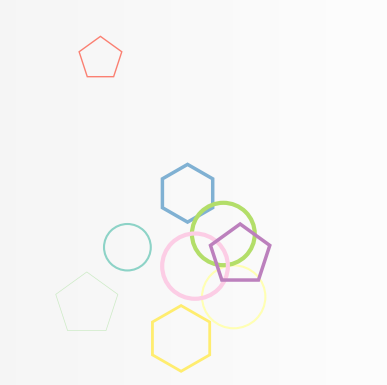[{"shape": "circle", "thickness": 1.5, "radius": 0.3, "center": [0.329, 0.358]}, {"shape": "circle", "thickness": 1.5, "radius": 0.41, "center": [0.603, 0.229]}, {"shape": "pentagon", "thickness": 1, "radius": 0.29, "center": [0.259, 0.848]}, {"shape": "hexagon", "thickness": 2.5, "radius": 0.37, "center": [0.484, 0.498]}, {"shape": "circle", "thickness": 3, "radius": 0.41, "center": [0.576, 0.392]}, {"shape": "circle", "thickness": 3, "radius": 0.42, "center": [0.503, 0.309]}, {"shape": "pentagon", "thickness": 2.5, "radius": 0.4, "center": [0.62, 0.338]}, {"shape": "pentagon", "thickness": 0.5, "radius": 0.42, "center": [0.224, 0.209]}, {"shape": "hexagon", "thickness": 2, "radius": 0.43, "center": [0.467, 0.121]}]